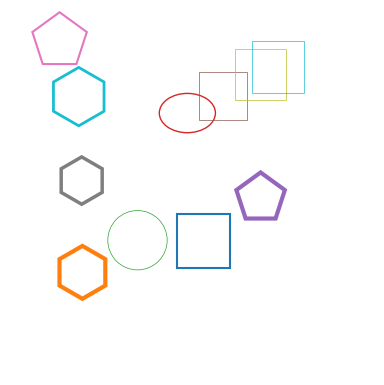[{"shape": "square", "thickness": 1.5, "radius": 0.35, "center": [0.528, 0.374]}, {"shape": "hexagon", "thickness": 3, "radius": 0.34, "center": [0.214, 0.293]}, {"shape": "circle", "thickness": 0.5, "radius": 0.39, "center": [0.357, 0.376]}, {"shape": "oval", "thickness": 1, "radius": 0.36, "center": [0.487, 0.706]}, {"shape": "pentagon", "thickness": 3, "radius": 0.33, "center": [0.677, 0.486]}, {"shape": "square", "thickness": 0.5, "radius": 0.31, "center": [0.58, 0.75]}, {"shape": "pentagon", "thickness": 1.5, "radius": 0.37, "center": [0.155, 0.894]}, {"shape": "hexagon", "thickness": 2.5, "radius": 0.31, "center": [0.212, 0.531]}, {"shape": "square", "thickness": 0.5, "radius": 0.33, "center": [0.677, 0.807]}, {"shape": "square", "thickness": 0.5, "radius": 0.34, "center": [0.722, 0.826]}, {"shape": "hexagon", "thickness": 2, "radius": 0.38, "center": [0.205, 0.749]}]